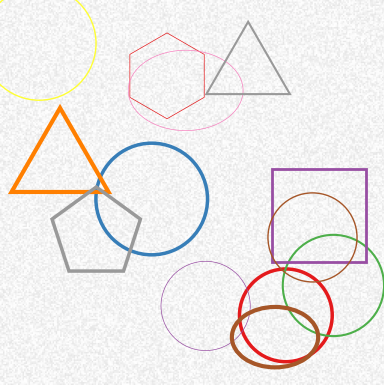[{"shape": "circle", "thickness": 2.5, "radius": 0.6, "center": [0.742, 0.181]}, {"shape": "hexagon", "thickness": 0.5, "radius": 0.56, "center": [0.434, 0.803]}, {"shape": "circle", "thickness": 2.5, "radius": 0.72, "center": [0.394, 0.483]}, {"shape": "circle", "thickness": 1.5, "radius": 0.66, "center": [0.866, 0.259]}, {"shape": "circle", "thickness": 0.5, "radius": 0.58, "center": [0.534, 0.205]}, {"shape": "square", "thickness": 2, "radius": 0.61, "center": [0.829, 0.441]}, {"shape": "triangle", "thickness": 3, "radius": 0.73, "center": [0.156, 0.574]}, {"shape": "circle", "thickness": 1, "radius": 0.74, "center": [0.102, 0.887]}, {"shape": "circle", "thickness": 1, "radius": 0.58, "center": [0.812, 0.383]}, {"shape": "oval", "thickness": 3, "radius": 0.56, "center": [0.714, 0.124]}, {"shape": "oval", "thickness": 0.5, "radius": 0.75, "center": [0.482, 0.765]}, {"shape": "triangle", "thickness": 1.5, "radius": 0.63, "center": [0.645, 0.818]}, {"shape": "pentagon", "thickness": 2.5, "radius": 0.6, "center": [0.25, 0.394]}]